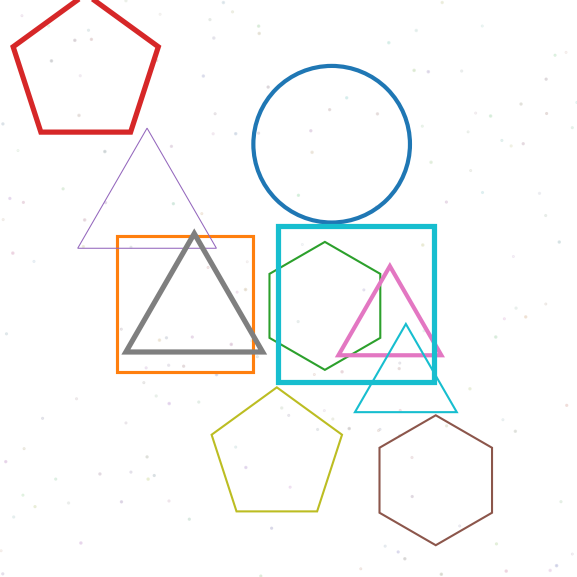[{"shape": "circle", "thickness": 2, "radius": 0.68, "center": [0.574, 0.749]}, {"shape": "square", "thickness": 1.5, "radius": 0.59, "center": [0.32, 0.473]}, {"shape": "hexagon", "thickness": 1, "radius": 0.55, "center": [0.563, 0.469]}, {"shape": "pentagon", "thickness": 2.5, "radius": 0.66, "center": [0.148, 0.877]}, {"shape": "triangle", "thickness": 0.5, "radius": 0.69, "center": [0.255, 0.639]}, {"shape": "hexagon", "thickness": 1, "radius": 0.56, "center": [0.755, 0.168]}, {"shape": "triangle", "thickness": 2, "radius": 0.51, "center": [0.675, 0.435]}, {"shape": "triangle", "thickness": 2.5, "radius": 0.68, "center": [0.336, 0.458]}, {"shape": "pentagon", "thickness": 1, "radius": 0.59, "center": [0.479, 0.21]}, {"shape": "triangle", "thickness": 1, "radius": 0.51, "center": [0.703, 0.336]}, {"shape": "square", "thickness": 2.5, "radius": 0.68, "center": [0.616, 0.472]}]